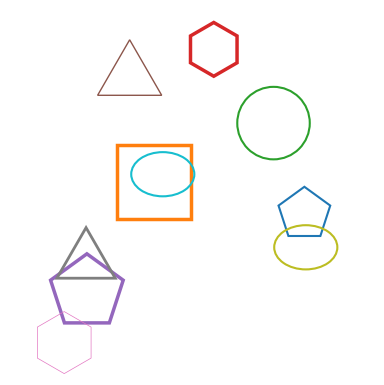[{"shape": "pentagon", "thickness": 1.5, "radius": 0.35, "center": [0.791, 0.444]}, {"shape": "square", "thickness": 2.5, "radius": 0.48, "center": [0.399, 0.528]}, {"shape": "circle", "thickness": 1.5, "radius": 0.47, "center": [0.71, 0.68]}, {"shape": "hexagon", "thickness": 2.5, "radius": 0.35, "center": [0.555, 0.872]}, {"shape": "pentagon", "thickness": 2.5, "radius": 0.5, "center": [0.226, 0.242]}, {"shape": "triangle", "thickness": 1, "radius": 0.48, "center": [0.337, 0.801]}, {"shape": "hexagon", "thickness": 0.5, "radius": 0.4, "center": [0.167, 0.11]}, {"shape": "triangle", "thickness": 2, "radius": 0.44, "center": [0.224, 0.321]}, {"shape": "oval", "thickness": 1.5, "radius": 0.41, "center": [0.794, 0.358]}, {"shape": "oval", "thickness": 1.5, "radius": 0.41, "center": [0.423, 0.547]}]